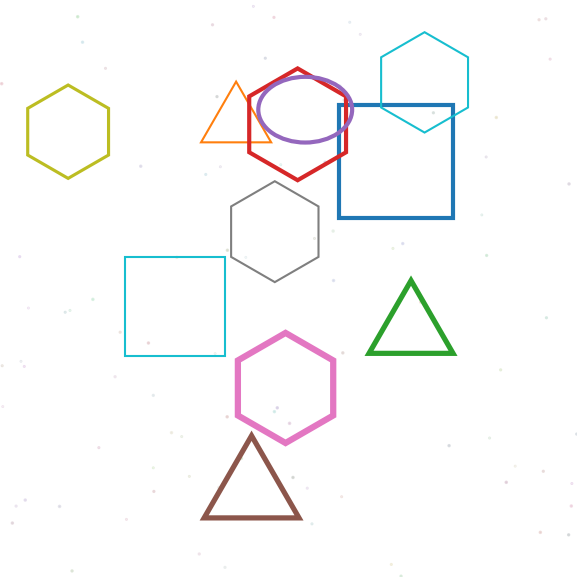[{"shape": "square", "thickness": 2, "radius": 0.49, "center": [0.685, 0.719]}, {"shape": "triangle", "thickness": 1, "radius": 0.35, "center": [0.409, 0.788]}, {"shape": "triangle", "thickness": 2.5, "radius": 0.42, "center": [0.712, 0.429]}, {"shape": "hexagon", "thickness": 2, "radius": 0.48, "center": [0.515, 0.784]}, {"shape": "oval", "thickness": 2, "radius": 0.41, "center": [0.529, 0.809]}, {"shape": "triangle", "thickness": 2.5, "radius": 0.47, "center": [0.436, 0.15]}, {"shape": "hexagon", "thickness": 3, "radius": 0.48, "center": [0.494, 0.327]}, {"shape": "hexagon", "thickness": 1, "radius": 0.44, "center": [0.476, 0.598]}, {"shape": "hexagon", "thickness": 1.5, "radius": 0.4, "center": [0.118, 0.771]}, {"shape": "square", "thickness": 1, "radius": 0.43, "center": [0.303, 0.469]}, {"shape": "hexagon", "thickness": 1, "radius": 0.43, "center": [0.735, 0.856]}]